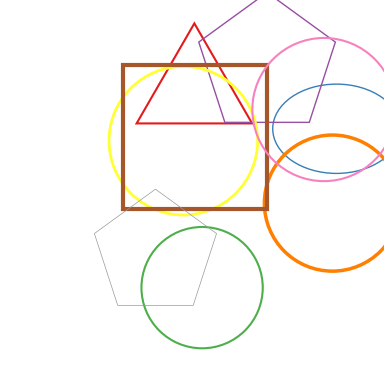[{"shape": "triangle", "thickness": 1.5, "radius": 0.87, "center": [0.505, 0.766]}, {"shape": "oval", "thickness": 1, "radius": 0.83, "center": [0.874, 0.666]}, {"shape": "circle", "thickness": 1.5, "radius": 0.79, "center": [0.525, 0.253]}, {"shape": "pentagon", "thickness": 1, "radius": 0.93, "center": [0.694, 0.833]}, {"shape": "circle", "thickness": 2.5, "radius": 0.88, "center": [0.863, 0.472]}, {"shape": "circle", "thickness": 2, "radius": 0.96, "center": [0.476, 0.634]}, {"shape": "square", "thickness": 3, "radius": 0.93, "center": [0.507, 0.643]}, {"shape": "circle", "thickness": 1.5, "radius": 0.93, "center": [0.841, 0.715]}, {"shape": "pentagon", "thickness": 0.5, "radius": 0.83, "center": [0.404, 0.342]}]